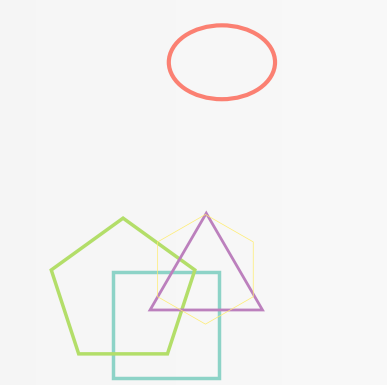[{"shape": "square", "thickness": 2.5, "radius": 0.69, "center": [0.428, 0.156]}, {"shape": "oval", "thickness": 3, "radius": 0.69, "center": [0.573, 0.838]}, {"shape": "pentagon", "thickness": 2.5, "radius": 0.97, "center": [0.318, 0.238]}, {"shape": "triangle", "thickness": 2, "radius": 0.84, "center": [0.532, 0.279]}, {"shape": "hexagon", "thickness": 0.5, "radius": 0.71, "center": [0.53, 0.3]}]